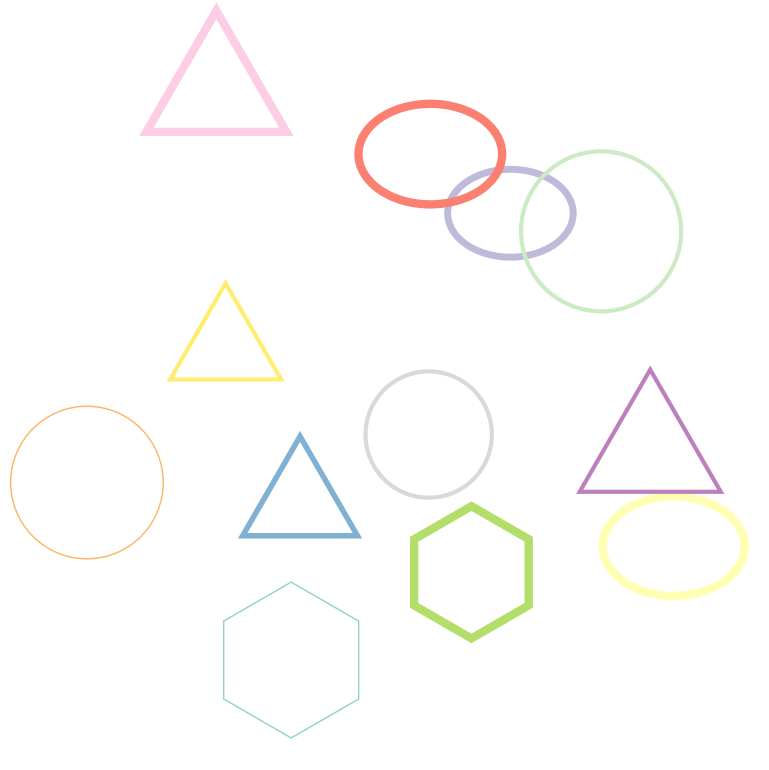[{"shape": "hexagon", "thickness": 0.5, "radius": 0.51, "center": [0.378, 0.143]}, {"shape": "oval", "thickness": 3, "radius": 0.46, "center": [0.875, 0.291]}, {"shape": "oval", "thickness": 2.5, "radius": 0.41, "center": [0.663, 0.723]}, {"shape": "oval", "thickness": 3, "radius": 0.47, "center": [0.559, 0.8]}, {"shape": "triangle", "thickness": 2, "radius": 0.43, "center": [0.39, 0.347]}, {"shape": "circle", "thickness": 0.5, "radius": 0.5, "center": [0.113, 0.373]}, {"shape": "hexagon", "thickness": 3, "radius": 0.43, "center": [0.612, 0.257]}, {"shape": "triangle", "thickness": 3, "radius": 0.52, "center": [0.281, 0.881]}, {"shape": "circle", "thickness": 1.5, "radius": 0.41, "center": [0.557, 0.436]}, {"shape": "triangle", "thickness": 1.5, "radius": 0.53, "center": [0.844, 0.414]}, {"shape": "circle", "thickness": 1.5, "radius": 0.52, "center": [0.781, 0.7]}, {"shape": "triangle", "thickness": 1.5, "radius": 0.42, "center": [0.293, 0.549]}]